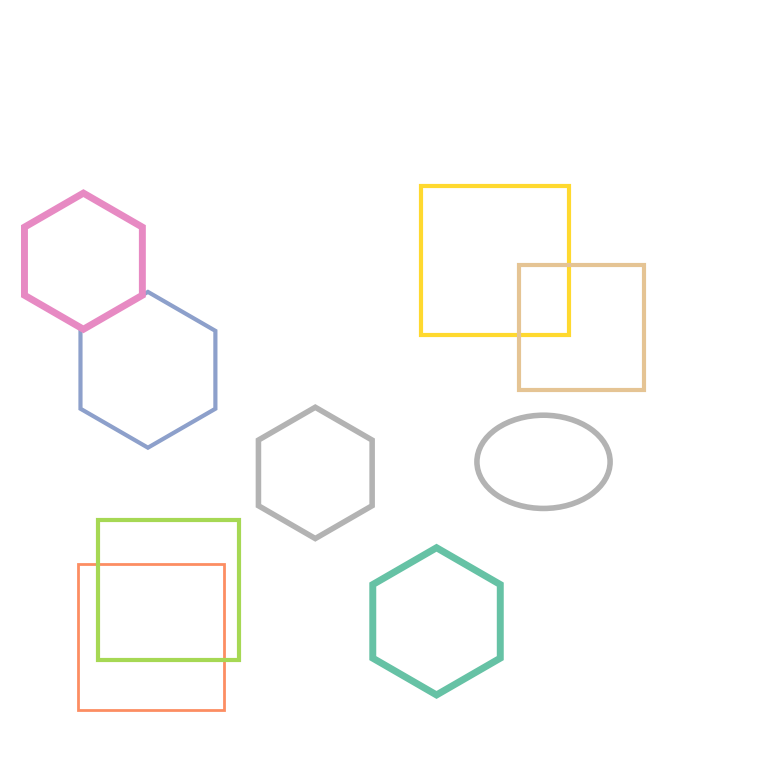[{"shape": "hexagon", "thickness": 2.5, "radius": 0.48, "center": [0.567, 0.193]}, {"shape": "square", "thickness": 1, "radius": 0.47, "center": [0.196, 0.173]}, {"shape": "hexagon", "thickness": 1.5, "radius": 0.51, "center": [0.192, 0.52]}, {"shape": "hexagon", "thickness": 2.5, "radius": 0.44, "center": [0.108, 0.661]}, {"shape": "square", "thickness": 1.5, "radius": 0.46, "center": [0.219, 0.234]}, {"shape": "square", "thickness": 1.5, "radius": 0.48, "center": [0.643, 0.662]}, {"shape": "square", "thickness": 1.5, "radius": 0.41, "center": [0.756, 0.575]}, {"shape": "oval", "thickness": 2, "radius": 0.43, "center": [0.706, 0.4]}, {"shape": "hexagon", "thickness": 2, "radius": 0.43, "center": [0.409, 0.386]}]